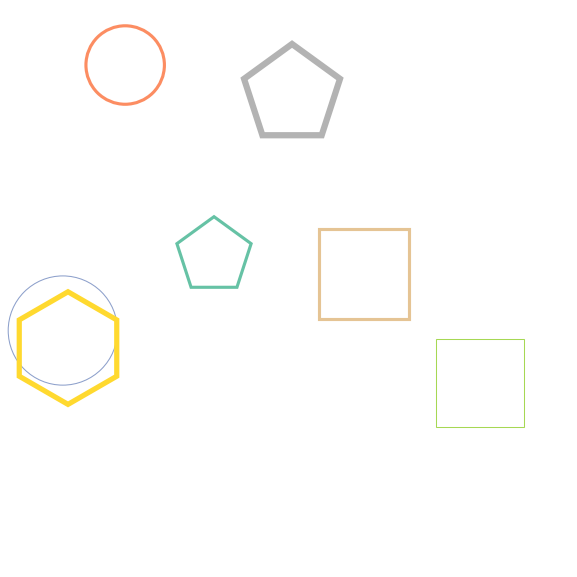[{"shape": "pentagon", "thickness": 1.5, "radius": 0.34, "center": [0.371, 0.556]}, {"shape": "circle", "thickness": 1.5, "radius": 0.34, "center": [0.217, 0.887]}, {"shape": "circle", "thickness": 0.5, "radius": 0.47, "center": [0.109, 0.427]}, {"shape": "square", "thickness": 0.5, "radius": 0.38, "center": [0.831, 0.336]}, {"shape": "hexagon", "thickness": 2.5, "radius": 0.49, "center": [0.118, 0.396]}, {"shape": "square", "thickness": 1.5, "radius": 0.39, "center": [0.63, 0.525]}, {"shape": "pentagon", "thickness": 3, "radius": 0.44, "center": [0.506, 0.836]}]